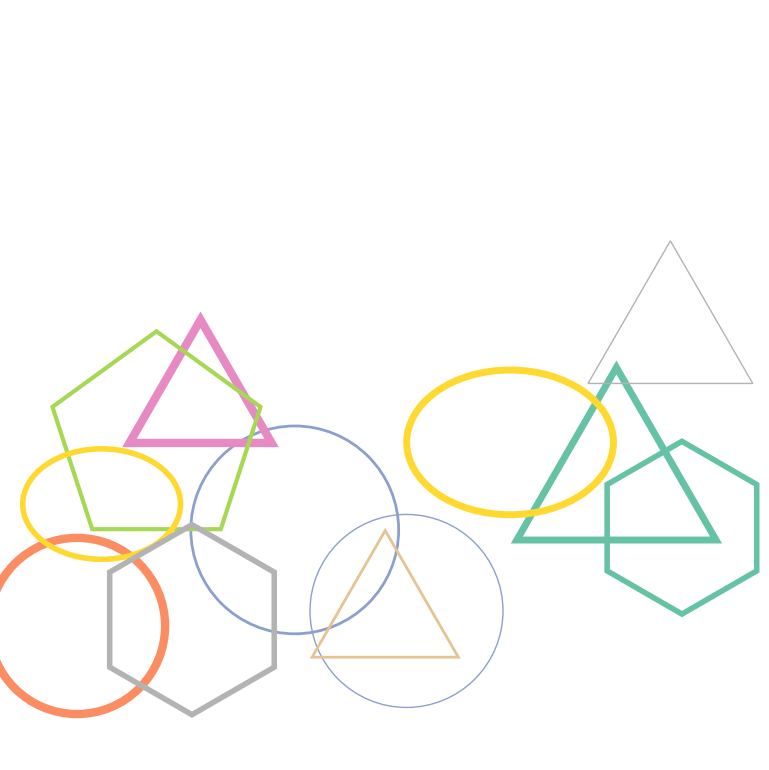[{"shape": "triangle", "thickness": 2.5, "radius": 0.75, "center": [0.801, 0.373]}, {"shape": "hexagon", "thickness": 2, "radius": 0.56, "center": [0.886, 0.315]}, {"shape": "circle", "thickness": 3, "radius": 0.57, "center": [0.1, 0.187]}, {"shape": "circle", "thickness": 0.5, "radius": 0.63, "center": [0.528, 0.207]}, {"shape": "circle", "thickness": 1, "radius": 0.67, "center": [0.383, 0.312]}, {"shape": "triangle", "thickness": 3, "radius": 0.53, "center": [0.26, 0.478]}, {"shape": "pentagon", "thickness": 1.5, "radius": 0.71, "center": [0.203, 0.428]}, {"shape": "oval", "thickness": 2.5, "radius": 0.67, "center": [0.662, 0.426]}, {"shape": "oval", "thickness": 2, "radius": 0.51, "center": [0.132, 0.345]}, {"shape": "triangle", "thickness": 1, "radius": 0.55, "center": [0.5, 0.201]}, {"shape": "hexagon", "thickness": 2, "radius": 0.62, "center": [0.249, 0.195]}, {"shape": "triangle", "thickness": 0.5, "radius": 0.62, "center": [0.871, 0.564]}]